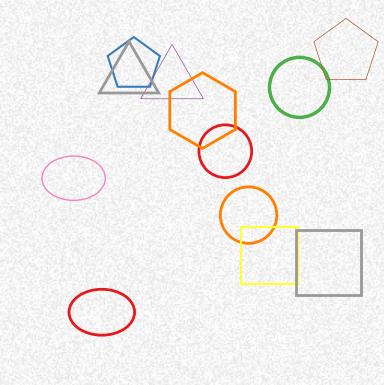[{"shape": "circle", "thickness": 2, "radius": 0.34, "center": [0.585, 0.607]}, {"shape": "oval", "thickness": 2, "radius": 0.43, "center": [0.264, 0.189]}, {"shape": "pentagon", "thickness": 1.5, "radius": 0.36, "center": [0.348, 0.832]}, {"shape": "circle", "thickness": 2.5, "radius": 0.39, "center": [0.778, 0.773]}, {"shape": "triangle", "thickness": 0.5, "radius": 0.47, "center": [0.447, 0.791]}, {"shape": "hexagon", "thickness": 2, "radius": 0.49, "center": [0.526, 0.713]}, {"shape": "circle", "thickness": 2, "radius": 0.37, "center": [0.646, 0.441]}, {"shape": "square", "thickness": 1.5, "radius": 0.37, "center": [0.7, 0.335]}, {"shape": "pentagon", "thickness": 0.5, "radius": 0.44, "center": [0.899, 0.864]}, {"shape": "oval", "thickness": 1, "radius": 0.41, "center": [0.191, 0.537]}, {"shape": "triangle", "thickness": 2, "radius": 0.45, "center": [0.335, 0.803]}, {"shape": "square", "thickness": 2, "radius": 0.42, "center": [0.852, 0.318]}]